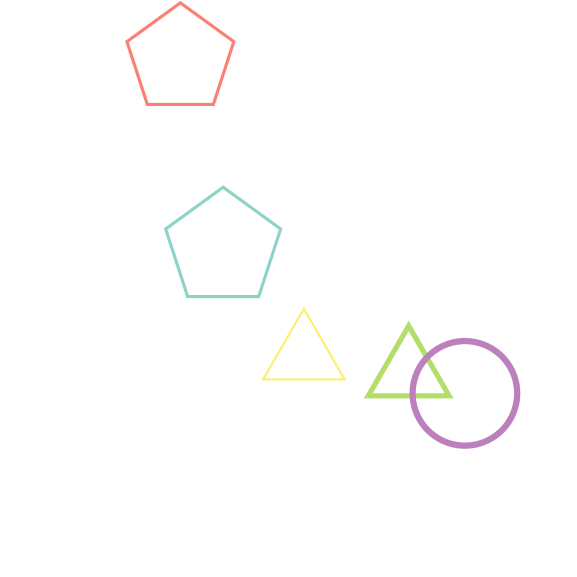[{"shape": "pentagon", "thickness": 1.5, "radius": 0.52, "center": [0.386, 0.57]}, {"shape": "pentagon", "thickness": 1.5, "radius": 0.49, "center": [0.312, 0.897]}, {"shape": "triangle", "thickness": 2.5, "radius": 0.4, "center": [0.708, 0.354]}, {"shape": "circle", "thickness": 3, "radius": 0.45, "center": [0.805, 0.318]}, {"shape": "triangle", "thickness": 1, "radius": 0.41, "center": [0.526, 0.383]}]